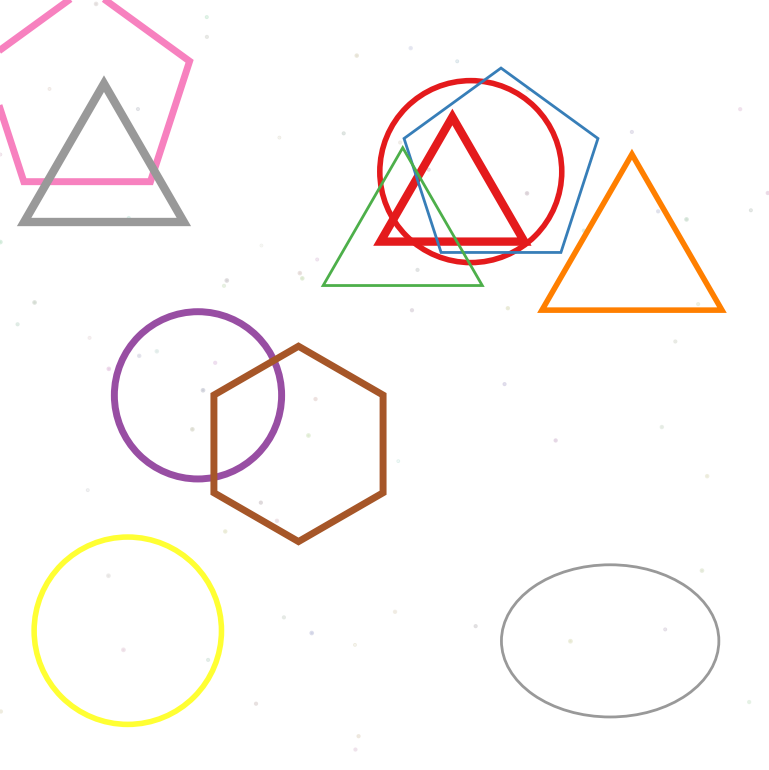[{"shape": "triangle", "thickness": 3, "radius": 0.54, "center": [0.588, 0.74]}, {"shape": "circle", "thickness": 2, "radius": 0.59, "center": [0.611, 0.777]}, {"shape": "pentagon", "thickness": 1, "radius": 0.66, "center": [0.651, 0.779]}, {"shape": "triangle", "thickness": 1, "radius": 0.6, "center": [0.523, 0.689]}, {"shape": "circle", "thickness": 2.5, "radius": 0.54, "center": [0.257, 0.487]}, {"shape": "triangle", "thickness": 2, "radius": 0.67, "center": [0.821, 0.665]}, {"shape": "circle", "thickness": 2, "radius": 0.61, "center": [0.166, 0.181]}, {"shape": "hexagon", "thickness": 2.5, "radius": 0.63, "center": [0.388, 0.423]}, {"shape": "pentagon", "thickness": 2.5, "radius": 0.7, "center": [0.113, 0.877]}, {"shape": "oval", "thickness": 1, "radius": 0.71, "center": [0.792, 0.168]}, {"shape": "triangle", "thickness": 3, "radius": 0.6, "center": [0.135, 0.772]}]